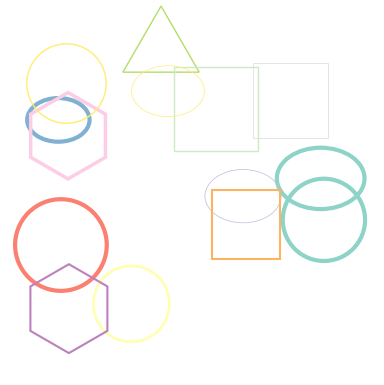[{"shape": "oval", "thickness": 3, "radius": 0.57, "center": [0.833, 0.537]}, {"shape": "circle", "thickness": 3, "radius": 0.53, "center": [0.841, 0.429]}, {"shape": "circle", "thickness": 2, "radius": 0.49, "center": [0.341, 0.211]}, {"shape": "oval", "thickness": 0.5, "radius": 0.49, "center": [0.631, 0.491]}, {"shape": "circle", "thickness": 3, "radius": 0.6, "center": [0.158, 0.364]}, {"shape": "oval", "thickness": 3, "radius": 0.41, "center": [0.152, 0.689]}, {"shape": "square", "thickness": 1.5, "radius": 0.45, "center": [0.639, 0.416]}, {"shape": "triangle", "thickness": 1, "radius": 0.57, "center": [0.418, 0.87]}, {"shape": "hexagon", "thickness": 2.5, "radius": 0.56, "center": [0.177, 0.647]}, {"shape": "square", "thickness": 0.5, "radius": 0.49, "center": [0.756, 0.738]}, {"shape": "hexagon", "thickness": 1.5, "radius": 0.58, "center": [0.179, 0.198]}, {"shape": "square", "thickness": 1, "radius": 0.54, "center": [0.561, 0.717]}, {"shape": "oval", "thickness": 0.5, "radius": 0.47, "center": [0.436, 0.763]}, {"shape": "circle", "thickness": 1, "radius": 0.52, "center": [0.173, 0.783]}]